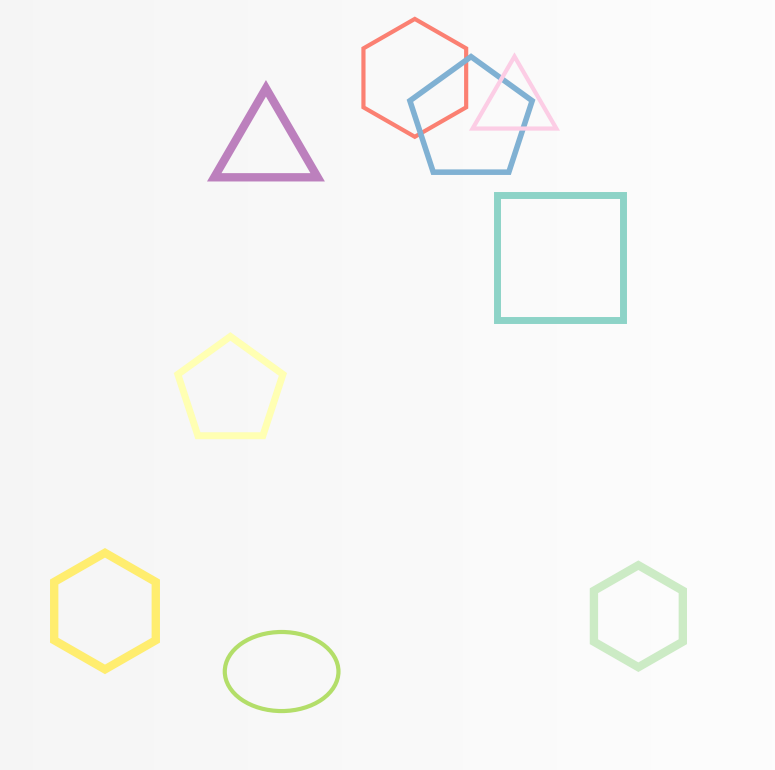[{"shape": "square", "thickness": 2.5, "radius": 0.41, "center": [0.723, 0.666]}, {"shape": "pentagon", "thickness": 2.5, "radius": 0.36, "center": [0.297, 0.492]}, {"shape": "hexagon", "thickness": 1.5, "radius": 0.38, "center": [0.535, 0.899]}, {"shape": "pentagon", "thickness": 2, "radius": 0.41, "center": [0.608, 0.844]}, {"shape": "oval", "thickness": 1.5, "radius": 0.37, "center": [0.363, 0.128]}, {"shape": "triangle", "thickness": 1.5, "radius": 0.31, "center": [0.664, 0.864]}, {"shape": "triangle", "thickness": 3, "radius": 0.39, "center": [0.343, 0.808]}, {"shape": "hexagon", "thickness": 3, "radius": 0.33, "center": [0.824, 0.2]}, {"shape": "hexagon", "thickness": 3, "radius": 0.38, "center": [0.135, 0.206]}]